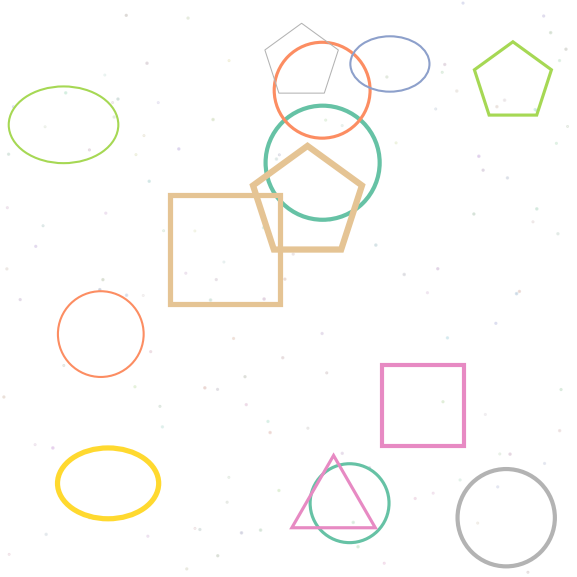[{"shape": "circle", "thickness": 2, "radius": 0.49, "center": [0.559, 0.717]}, {"shape": "circle", "thickness": 1.5, "radius": 0.34, "center": [0.605, 0.128]}, {"shape": "circle", "thickness": 1, "radius": 0.37, "center": [0.175, 0.421]}, {"shape": "circle", "thickness": 1.5, "radius": 0.42, "center": [0.558, 0.843]}, {"shape": "oval", "thickness": 1, "radius": 0.34, "center": [0.675, 0.888]}, {"shape": "triangle", "thickness": 1.5, "radius": 0.42, "center": [0.578, 0.127]}, {"shape": "square", "thickness": 2, "radius": 0.35, "center": [0.732, 0.297]}, {"shape": "pentagon", "thickness": 1.5, "radius": 0.35, "center": [0.888, 0.857]}, {"shape": "oval", "thickness": 1, "radius": 0.47, "center": [0.11, 0.783]}, {"shape": "oval", "thickness": 2.5, "radius": 0.44, "center": [0.187, 0.162]}, {"shape": "square", "thickness": 2.5, "radius": 0.48, "center": [0.39, 0.567]}, {"shape": "pentagon", "thickness": 3, "radius": 0.5, "center": [0.532, 0.647]}, {"shape": "circle", "thickness": 2, "radius": 0.42, "center": [0.877, 0.103]}, {"shape": "pentagon", "thickness": 0.5, "radius": 0.33, "center": [0.522, 0.892]}]